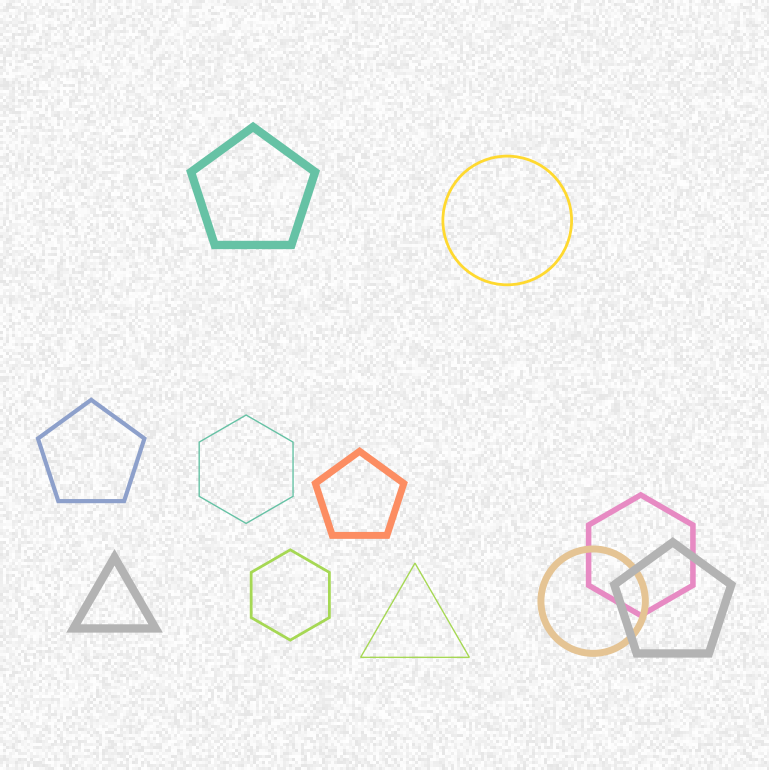[{"shape": "hexagon", "thickness": 0.5, "radius": 0.35, "center": [0.32, 0.391]}, {"shape": "pentagon", "thickness": 3, "radius": 0.42, "center": [0.329, 0.75]}, {"shape": "pentagon", "thickness": 2.5, "radius": 0.3, "center": [0.467, 0.354]}, {"shape": "pentagon", "thickness": 1.5, "radius": 0.36, "center": [0.118, 0.408]}, {"shape": "hexagon", "thickness": 2, "radius": 0.39, "center": [0.832, 0.279]}, {"shape": "hexagon", "thickness": 1, "radius": 0.29, "center": [0.377, 0.227]}, {"shape": "triangle", "thickness": 0.5, "radius": 0.41, "center": [0.539, 0.187]}, {"shape": "circle", "thickness": 1, "radius": 0.42, "center": [0.659, 0.714]}, {"shape": "circle", "thickness": 2.5, "radius": 0.34, "center": [0.77, 0.219]}, {"shape": "triangle", "thickness": 3, "radius": 0.31, "center": [0.149, 0.215]}, {"shape": "pentagon", "thickness": 3, "radius": 0.4, "center": [0.874, 0.216]}]